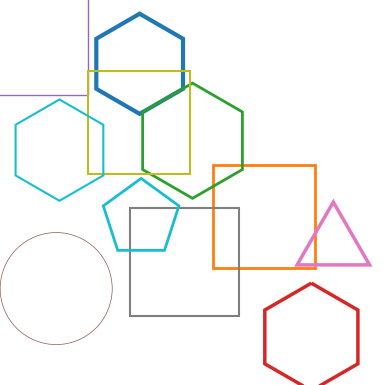[{"shape": "hexagon", "thickness": 3, "radius": 0.65, "center": [0.363, 0.834]}, {"shape": "square", "thickness": 2, "radius": 0.66, "center": [0.686, 0.438]}, {"shape": "hexagon", "thickness": 2, "radius": 0.75, "center": [0.5, 0.634]}, {"shape": "hexagon", "thickness": 2.5, "radius": 0.7, "center": [0.809, 0.125]}, {"shape": "square", "thickness": 1, "radius": 0.65, "center": [0.1, 0.883]}, {"shape": "circle", "thickness": 0.5, "radius": 0.73, "center": [0.146, 0.25]}, {"shape": "triangle", "thickness": 2.5, "radius": 0.54, "center": [0.866, 0.366]}, {"shape": "square", "thickness": 1.5, "radius": 0.7, "center": [0.48, 0.319]}, {"shape": "square", "thickness": 1.5, "radius": 0.66, "center": [0.362, 0.682]}, {"shape": "hexagon", "thickness": 1.5, "radius": 0.66, "center": [0.154, 0.61]}, {"shape": "pentagon", "thickness": 2, "radius": 0.52, "center": [0.367, 0.433]}]